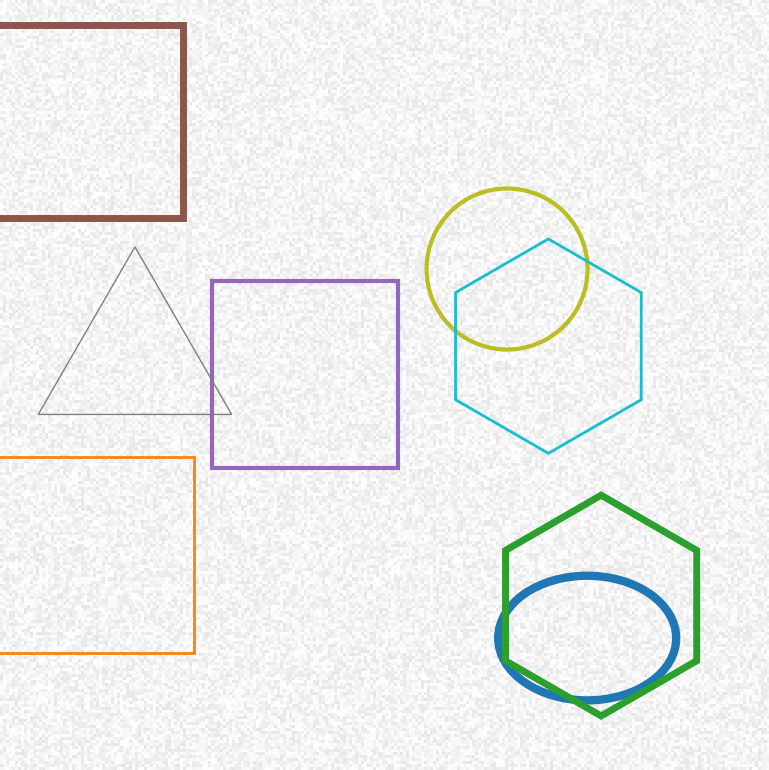[{"shape": "oval", "thickness": 3, "radius": 0.58, "center": [0.763, 0.171]}, {"shape": "square", "thickness": 1, "radius": 0.64, "center": [0.124, 0.28]}, {"shape": "hexagon", "thickness": 2.5, "radius": 0.72, "center": [0.781, 0.214]}, {"shape": "square", "thickness": 1.5, "radius": 0.61, "center": [0.396, 0.514]}, {"shape": "square", "thickness": 2.5, "radius": 0.63, "center": [0.112, 0.842]}, {"shape": "triangle", "thickness": 0.5, "radius": 0.73, "center": [0.175, 0.534]}, {"shape": "circle", "thickness": 1.5, "radius": 0.52, "center": [0.659, 0.651]}, {"shape": "hexagon", "thickness": 1, "radius": 0.7, "center": [0.712, 0.55]}]